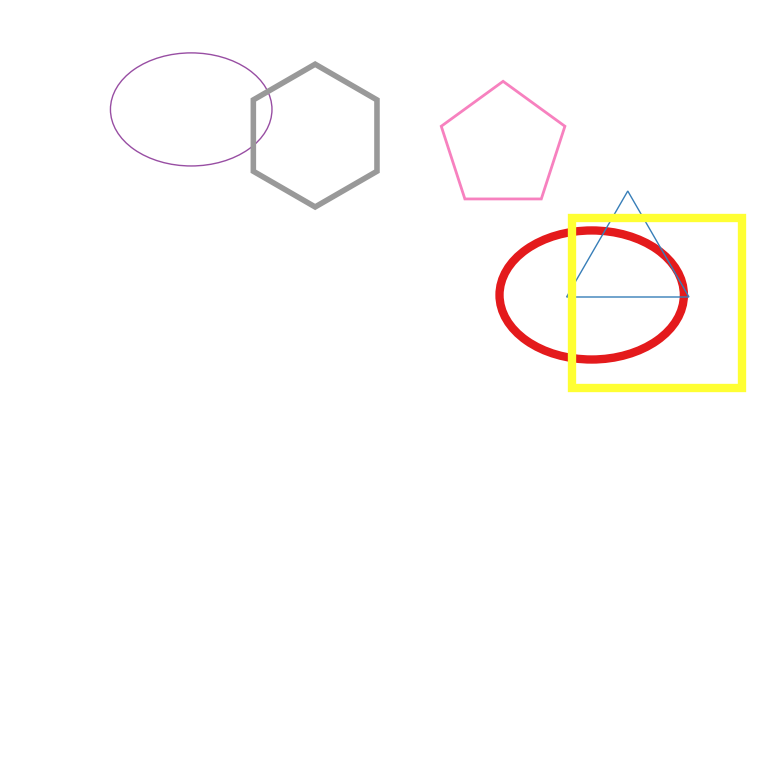[{"shape": "oval", "thickness": 3, "radius": 0.6, "center": [0.768, 0.617]}, {"shape": "triangle", "thickness": 0.5, "radius": 0.46, "center": [0.815, 0.66]}, {"shape": "oval", "thickness": 0.5, "radius": 0.52, "center": [0.248, 0.858]}, {"shape": "square", "thickness": 3, "radius": 0.55, "center": [0.853, 0.607]}, {"shape": "pentagon", "thickness": 1, "radius": 0.42, "center": [0.653, 0.81]}, {"shape": "hexagon", "thickness": 2, "radius": 0.46, "center": [0.409, 0.824]}]